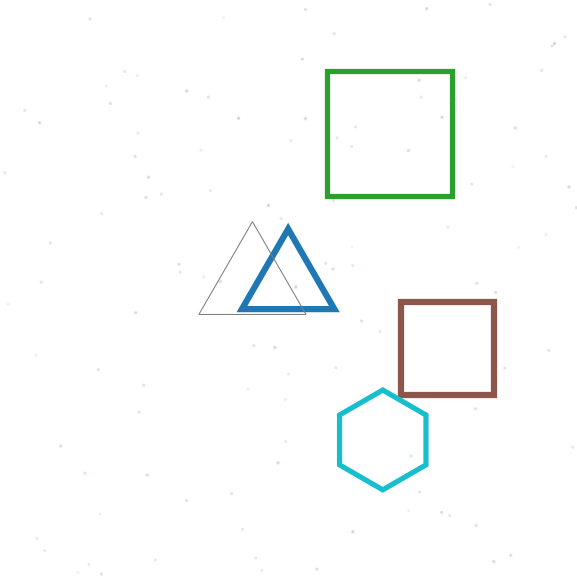[{"shape": "triangle", "thickness": 3, "radius": 0.46, "center": [0.499, 0.51]}, {"shape": "square", "thickness": 2.5, "radius": 0.54, "center": [0.674, 0.768]}, {"shape": "square", "thickness": 3, "radius": 0.4, "center": [0.774, 0.395]}, {"shape": "triangle", "thickness": 0.5, "radius": 0.54, "center": [0.437, 0.508]}, {"shape": "hexagon", "thickness": 2.5, "radius": 0.43, "center": [0.663, 0.237]}]